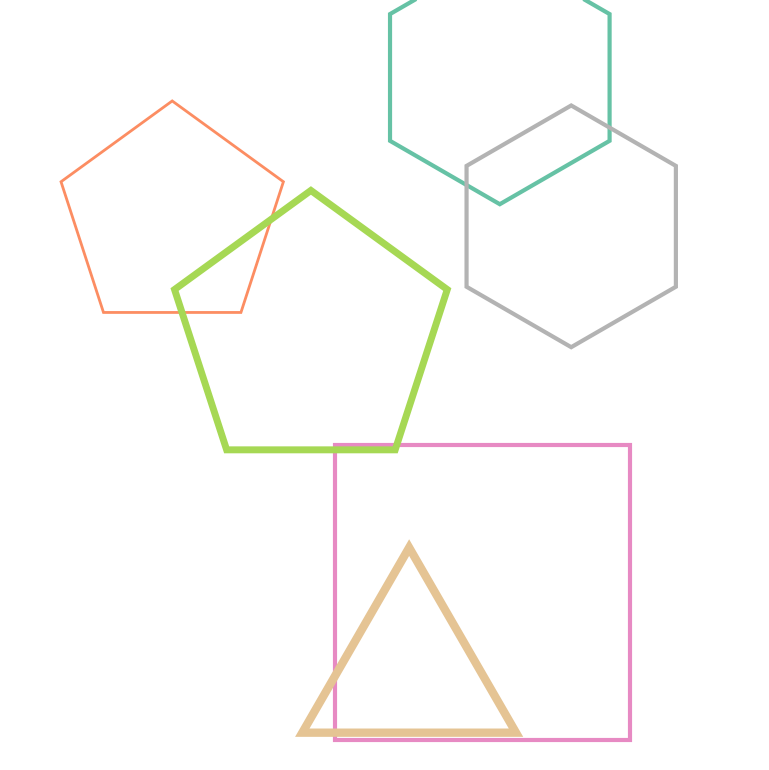[{"shape": "hexagon", "thickness": 1.5, "radius": 0.82, "center": [0.649, 0.899]}, {"shape": "pentagon", "thickness": 1, "radius": 0.76, "center": [0.224, 0.717]}, {"shape": "square", "thickness": 1.5, "radius": 0.96, "center": [0.626, 0.23]}, {"shape": "pentagon", "thickness": 2.5, "radius": 0.93, "center": [0.404, 0.566]}, {"shape": "triangle", "thickness": 3, "radius": 0.8, "center": [0.531, 0.129]}, {"shape": "hexagon", "thickness": 1.5, "radius": 0.78, "center": [0.742, 0.706]}]